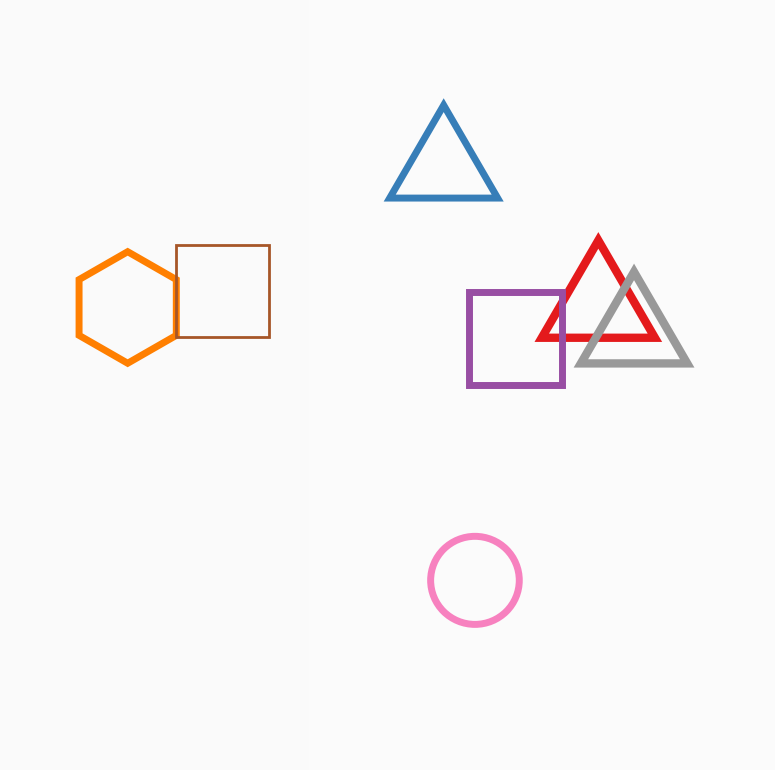[{"shape": "triangle", "thickness": 3, "radius": 0.42, "center": [0.772, 0.604]}, {"shape": "triangle", "thickness": 2.5, "radius": 0.4, "center": [0.572, 0.783]}, {"shape": "square", "thickness": 2.5, "radius": 0.3, "center": [0.665, 0.561]}, {"shape": "hexagon", "thickness": 2.5, "radius": 0.36, "center": [0.165, 0.601]}, {"shape": "square", "thickness": 1, "radius": 0.3, "center": [0.288, 0.622]}, {"shape": "circle", "thickness": 2.5, "radius": 0.29, "center": [0.613, 0.246]}, {"shape": "triangle", "thickness": 3, "radius": 0.4, "center": [0.818, 0.568]}]